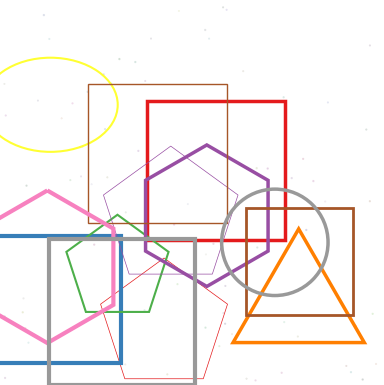[{"shape": "square", "thickness": 2.5, "radius": 0.9, "center": [0.562, 0.557]}, {"shape": "pentagon", "thickness": 0.5, "radius": 0.87, "center": [0.426, 0.156]}, {"shape": "square", "thickness": 3, "radius": 0.82, "center": [0.151, 0.222]}, {"shape": "pentagon", "thickness": 1.5, "radius": 0.7, "center": [0.305, 0.303]}, {"shape": "pentagon", "thickness": 0.5, "radius": 0.92, "center": [0.443, 0.437]}, {"shape": "hexagon", "thickness": 2.5, "radius": 0.92, "center": [0.537, 0.44]}, {"shape": "triangle", "thickness": 2.5, "radius": 0.98, "center": [0.776, 0.209]}, {"shape": "oval", "thickness": 1.5, "radius": 0.87, "center": [0.131, 0.728]}, {"shape": "square", "thickness": 2, "radius": 0.69, "center": [0.779, 0.322]}, {"shape": "square", "thickness": 1, "radius": 0.9, "center": [0.409, 0.602]}, {"shape": "hexagon", "thickness": 3, "radius": 0.99, "center": [0.123, 0.307]}, {"shape": "circle", "thickness": 2.5, "radius": 0.69, "center": [0.714, 0.371]}, {"shape": "square", "thickness": 3, "radius": 0.95, "center": [0.317, 0.19]}]